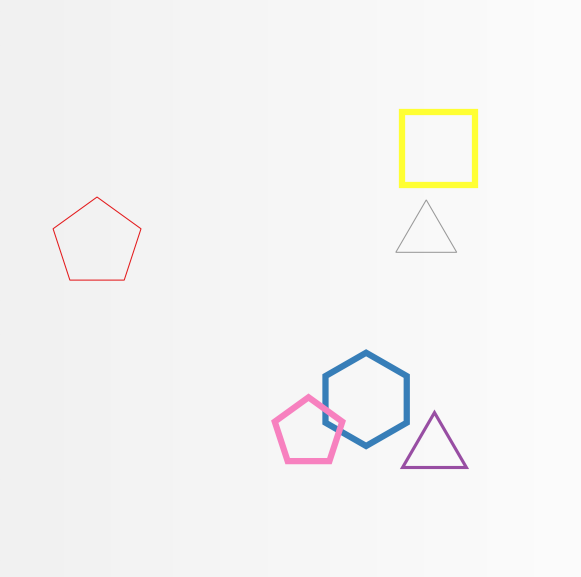[{"shape": "pentagon", "thickness": 0.5, "radius": 0.4, "center": [0.167, 0.578]}, {"shape": "hexagon", "thickness": 3, "radius": 0.4, "center": [0.63, 0.308]}, {"shape": "triangle", "thickness": 1.5, "radius": 0.32, "center": [0.747, 0.221]}, {"shape": "square", "thickness": 3, "radius": 0.32, "center": [0.755, 0.742]}, {"shape": "pentagon", "thickness": 3, "radius": 0.31, "center": [0.531, 0.25]}, {"shape": "triangle", "thickness": 0.5, "radius": 0.3, "center": [0.733, 0.592]}]